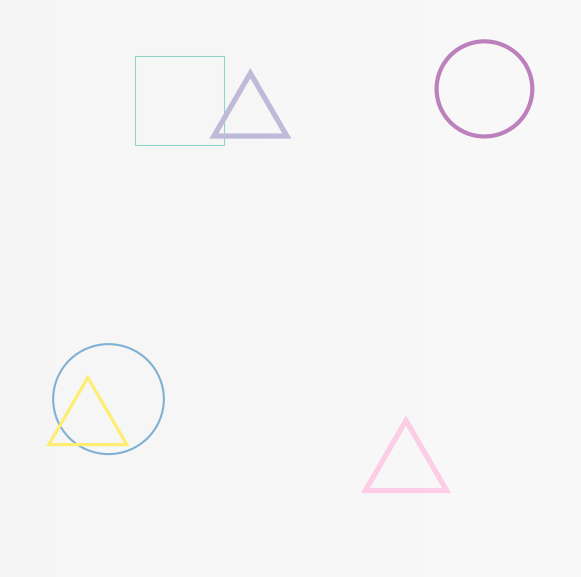[{"shape": "square", "thickness": 0.5, "radius": 0.38, "center": [0.309, 0.825]}, {"shape": "triangle", "thickness": 2.5, "radius": 0.36, "center": [0.431, 0.8]}, {"shape": "circle", "thickness": 1, "radius": 0.48, "center": [0.187, 0.308]}, {"shape": "triangle", "thickness": 2.5, "radius": 0.4, "center": [0.698, 0.19]}, {"shape": "circle", "thickness": 2, "radius": 0.41, "center": [0.833, 0.845]}, {"shape": "triangle", "thickness": 1.5, "radius": 0.39, "center": [0.151, 0.268]}]